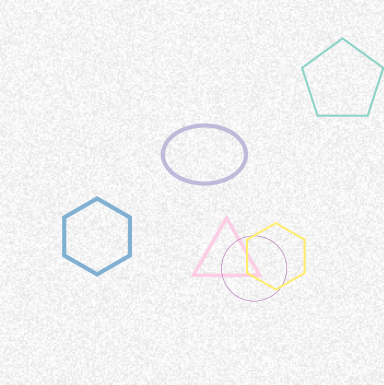[{"shape": "pentagon", "thickness": 1.5, "radius": 0.55, "center": [0.89, 0.789]}, {"shape": "oval", "thickness": 3, "radius": 0.54, "center": [0.531, 0.599]}, {"shape": "hexagon", "thickness": 3, "radius": 0.49, "center": [0.252, 0.386]}, {"shape": "triangle", "thickness": 2.5, "radius": 0.5, "center": [0.588, 0.335]}, {"shape": "circle", "thickness": 0.5, "radius": 0.42, "center": [0.66, 0.303]}, {"shape": "hexagon", "thickness": 1.5, "radius": 0.43, "center": [0.716, 0.334]}]